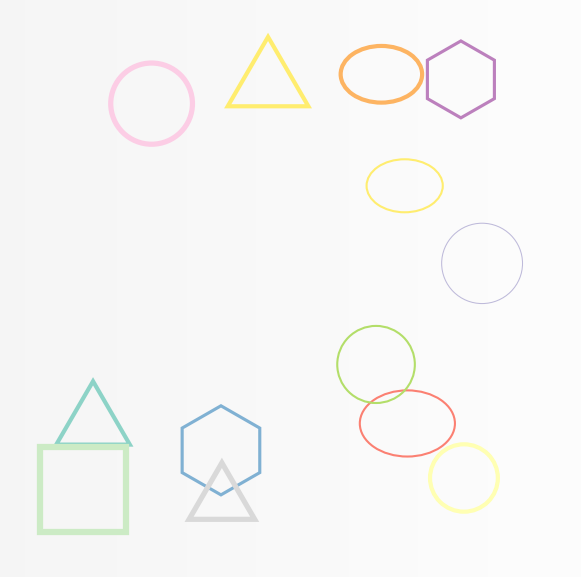[{"shape": "triangle", "thickness": 2, "radius": 0.37, "center": [0.16, 0.266]}, {"shape": "circle", "thickness": 2, "radius": 0.29, "center": [0.798, 0.171]}, {"shape": "circle", "thickness": 0.5, "radius": 0.35, "center": [0.829, 0.543]}, {"shape": "oval", "thickness": 1, "radius": 0.41, "center": [0.701, 0.266]}, {"shape": "hexagon", "thickness": 1.5, "radius": 0.39, "center": [0.38, 0.219]}, {"shape": "oval", "thickness": 2, "radius": 0.35, "center": [0.656, 0.871]}, {"shape": "circle", "thickness": 1, "radius": 0.33, "center": [0.647, 0.368]}, {"shape": "circle", "thickness": 2.5, "radius": 0.35, "center": [0.261, 0.82]}, {"shape": "triangle", "thickness": 2.5, "radius": 0.33, "center": [0.382, 0.132]}, {"shape": "hexagon", "thickness": 1.5, "radius": 0.33, "center": [0.793, 0.862]}, {"shape": "square", "thickness": 3, "radius": 0.37, "center": [0.143, 0.151]}, {"shape": "triangle", "thickness": 2, "radius": 0.4, "center": [0.461, 0.855]}, {"shape": "oval", "thickness": 1, "radius": 0.33, "center": [0.696, 0.677]}]